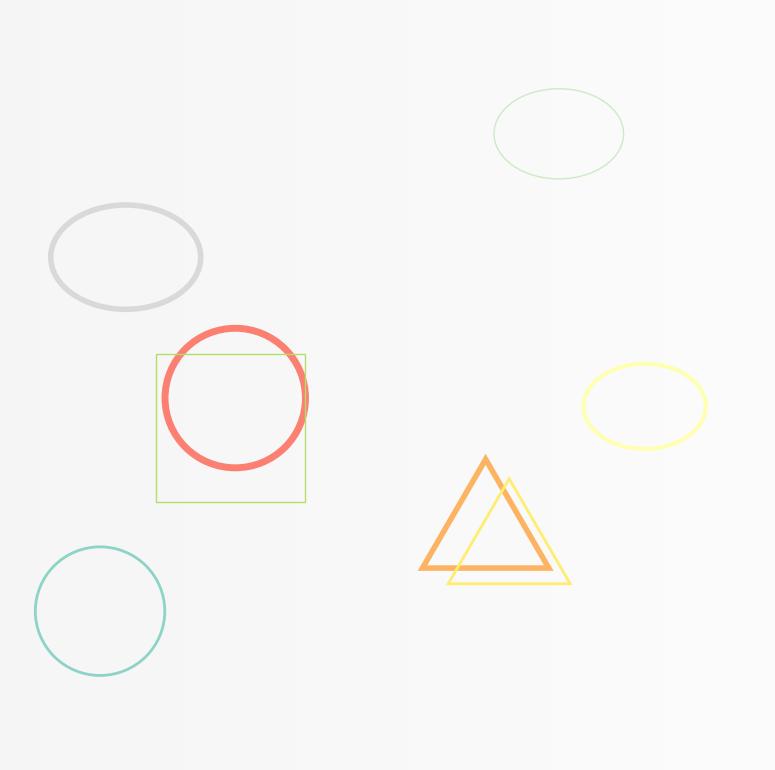[{"shape": "circle", "thickness": 1, "radius": 0.42, "center": [0.129, 0.206]}, {"shape": "oval", "thickness": 1.5, "radius": 0.39, "center": [0.832, 0.472]}, {"shape": "circle", "thickness": 2.5, "radius": 0.45, "center": [0.304, 0.483]}, {"shape": "triangle", "thickness": 2, "radius": 0.47, "center": [0.627, 0.309]}, {"shape": "square", "thickness": 0.5, "radius": 0.48, "center": [0.297, 0.444]}, {"shape": "oval", "thickness": 2, "radius": 0.48, "center": [0.162, 0.666]}, {"shape": "oval", "thickness": 0.5, "radius": 0.42, "center": [0.721, 0.826]}, {"shape": "triangle", "thickness": 1, "radius": 0.45, "center": [0.657, 0.287]}]